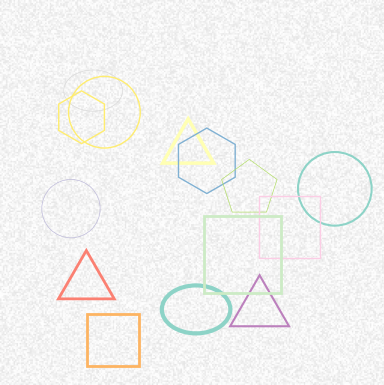[{"shape": "oval", "thickness": 3, "radius": 0.44, "center": [0.509, 0.196]}, {"shape": "circle", "thickness": 1.5, "radius": 0.48, "center": [0.87, 0.51]}, {"shape": "triangle", "thickness": 2.5, "radius": 0.38, "center": [0.489, 0.615]}, {"shape": "circle", "thickness": 0.5, "radius": 0.38, "center": [0.184, 0.458]}, {"shape": "triangle", "thickness": 2, "radius": 0.42, "center": [0.224, 0.266]}, {"shape": "hexagon", "thickness": 1, "radius": 0.43, "center": [0.537, 0.582]}, {"shape": "square", "thickness": 2, "radius": 0.34, "center": [0.294, 0.117]}, {"shape": "pentagon", "thickness": 0.5, "radius": 0.38, "center": [0.648, 0.51]}, {"shape": "square", "thickness": 1, "radius": 0.4, "center": [0.752, 0.411]}, {"shape": "oval", "thickness": 0.5, "radius": 0.38, "center": [0.242, 0.765]}, {"shape": "triangle", "thickness": 1.5, "radius": 0.44, "center": [0.674, 0.197]}, {"shape": "square", "thickness": 2, "radius": 0.5, "center": [0.629, 0.339]}, {"shape": "hexagon", "thickness": 1, "radius": 0.34, "center": [0.212, 0.695]}, {"shape": "circle", "thickness": 1, "radius": 0.47, "center": [0.271, 0.709]}]